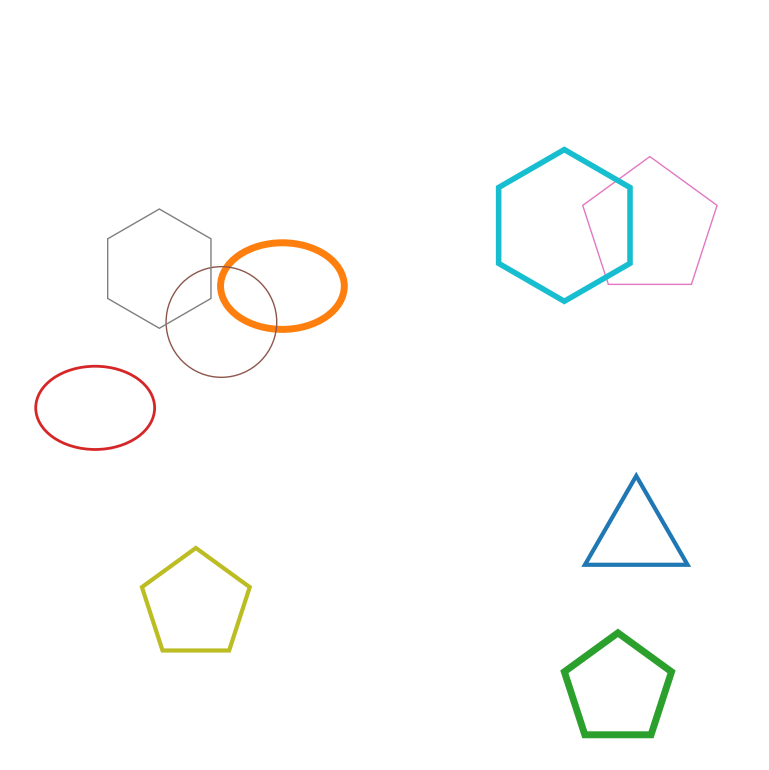[{"shape": "triangle", "thickness": 1.5, "radius": 0.38, "center": [0.826, 0.305]}, {"shape": "oval", "thickness": 2.5, "radius": 0.4, "center": [0.367, 0.628]}, {"shape": "pentagon", "thickness": 2.5, "radius": 0.37, "center": [0.803, 0.105]}, {"shape": "oval", "thickness": 1, "radius": 0.39, "center": [0.124, 0.47]}, {"shape": "circle", "thickness": 0.5, "radius": 0.36, "center": [0.288, 0.582]}, {"shape": "pentagon", "thickness": 0.5, "radius": 0.46, "center": [0.844, 0.705]}, {"shape": "hexagon", "thickness": 0.5, "radius": 0.39, "center": [0.207, 0.651]}, {"shape": "pentagon", "thickness": 1.5, "radius": 0.37, "center": [0.254, 0.215]}, {"shape": "hexagon", "thickness": 2, "radius": 0.49, "center": [0.733, 0.707]}]